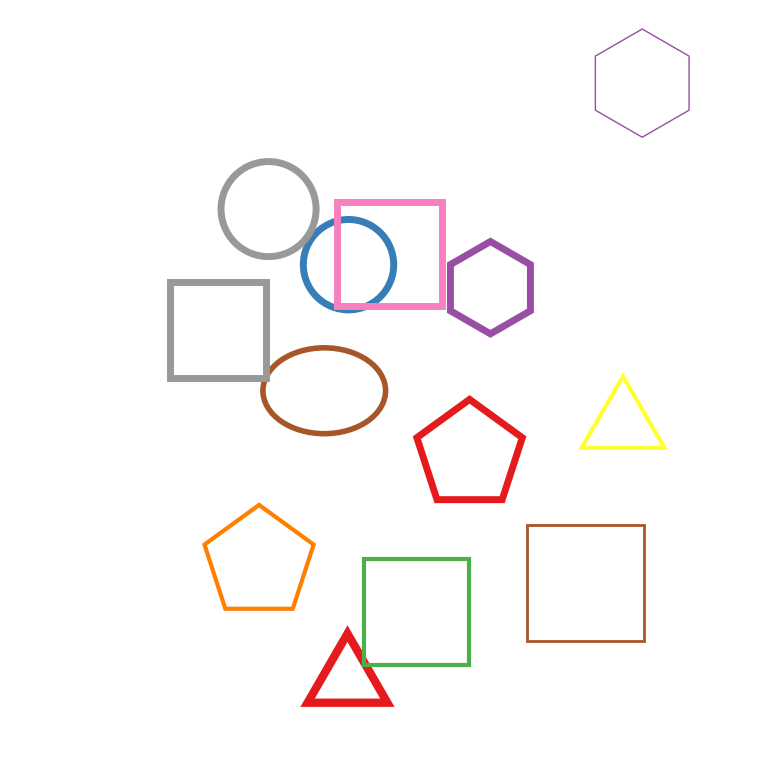[{"shape": "triangle", "thickness": 3, "radius": 0.3, "center": [0.451, 0.117]}, {"shape": "pentagon", "thickness": 2.5, "radius": 0.36, "center": [0.61, 0.409]}, {"shape": "circle", "thickness": 2.5, "radius": 0.29, "center": [0.453, 0.656]}, {"shape": "square", "thickness": 1.5, "radius": 0.34, "center": [0.541, 0.205]}, {"shape": "hexagon", "thickness": 2.5, "radius": 0.3, "center": [0.637, 0.626]}, {"shape": "hexagon", "thickness": 0.5, "radius": 0.35, "center": [0.834, 0.892]}, {"shape": "pentagon", "thickness": 1.5, "radius": 0.37, "center": [0.336, 0.27]}, {"shape": "triangle", "thickness": 1.5, "radius": 0.31, "center": [0.809, 0.449]}, {"shape": "square", "thickness": 1, "radius": 0.38, "center": [0.76, 0.243]}, {"shape": "oval", "thickness": 2, "radius": 0.4, "center": [0.421, 0.493]}, {"shape": "square", "thickness": 2.5, "radius": 0.34, "center": [0.506, 0.67]}, {"shape": "circle", "thickness": 2.5, "radius": 0.31, "center": [0.349, 0.728]}, {"shape": "square", "thickness": 2.5, "radius": 0.31, "center": [0.283, 0.572]}]